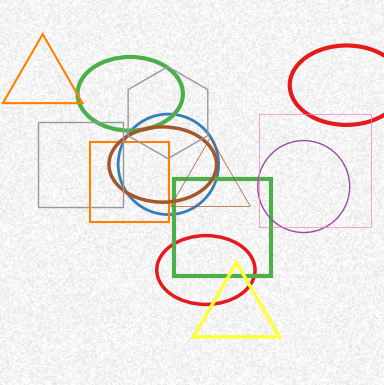[{"shape": "oval", "thickness": 2.5, "radius": 0.64, "center": [0.535, 0.299]}, {"shape": "oval", "thickness": 3, "radius": 0.74, "center": [0.9, 0.779]}, {"shape": "circle", "thickness": 2, "radius": 0.65, "center": [0.437, 0.573]}, {"shape": "oval", "thickness": 3, "radius": 0.68, "center": [0.338, 0.756]}, {"shape": "square", "thickness": 3, "radius": 0.63, "center": [0.578, 0.409]}, {"shape": "circle", "thickness": 1, "radius": 0.6, "center": [0.789, 0.515]}, {"shape": "triangle", "thickness": 1.5, "radius": 0.6, "center": [0.111, 0.792]}, {"shape": "square", "thickness": 1.5, "radius": 0.52, "center": [0.336, 0.527]}, {"shape": "triangle", "thickness": 2.5, "radius": 0.64, "center": [0.614, 0.189]}, {"shape": "oval", "thickness": 2.5, "radius": 0.7, "center": [0.423, 0.573]}, {"shape": "triangle", "thickness": 0.5, "radius": 0.6, "center": [0.547, 0.524]}, {"shape": "square", "thickness": 0.5, "radius": 0.73, "center": [0.818, 0.558]}, {"shape": "hexagon", "thickness": 1, "radius": 0.6, "center": [0.436, 0.708]}, {"shape": "square", "thickness": 1, "radius": 0.55, "center": [0.209, 0.573]}]